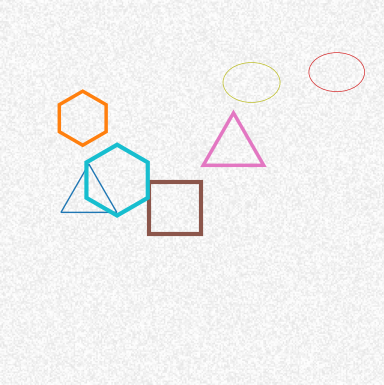[{"shape": "triangle", "thickness": 1, "radius": 0.42, "center": [0.231, 0.49]}, {"shape": "hexagon", "thickness": 2.5, "radius": 0.35, "center": [0.215, 0.693]}, {"shape": "oval", "thickness": 0.5, "radius": 0.36, "center": [0.875, 0.813]}, {"shape": "square", "thickness": 3, "radius": 0.34, "center": [0.454, 0.459]}, {"shape": "triangle", "thickness": 2.5, "radius": 0.45, "center": [0.606, 0.616]}, {"shape": "oval", "thickness": 0.5, "radius": 0.37, "center": [0.653, 0.786]}, {"shape": "hexagon", "thickness": 3, "radius": 0.46, "center": [0.304, 0.532]}]